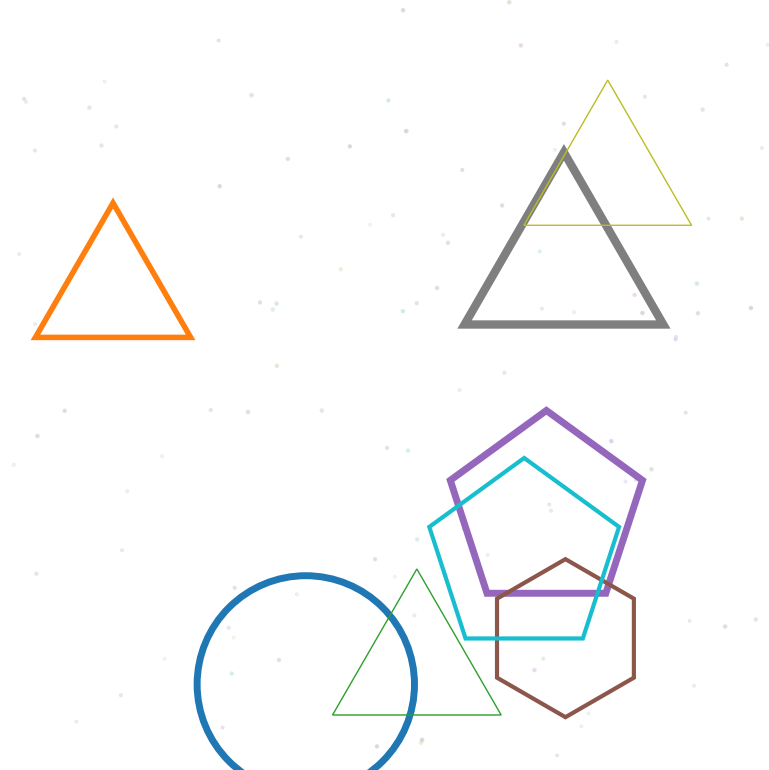[{"shape": "circle", "thickness": 2.5, "radius": 0.71, "center": [0.397, 0.111]}, {"shape": "triangle", "thickness": 2, "radius": 0.58, "center": [0.147, 0.62]}, {"shape": "triangle", "thickness": 0.5, "radius": 0.63, "center": [0.541, 0.135]}, {"shape": "pentagon", "thickness": 2.5, "radius": 0.66, "center": [0.71, 0.336]}, {"shape": "hexagon", "thickness": 1.5, "radius": 0.51, "center": [0.734, 0.171]}, {"shape": "triangle", "thickness": 3, "radius": 0.75, "center": [0.732, 0.653]}, {"shape": "triangle", "thickness": 0.5, "radius": 0.63, "center": [0.789, 0.77]}, {"shape": "pentagon", "thickness": 1.5, "radius": 0.65, "center": [0.681, 0.276]}]